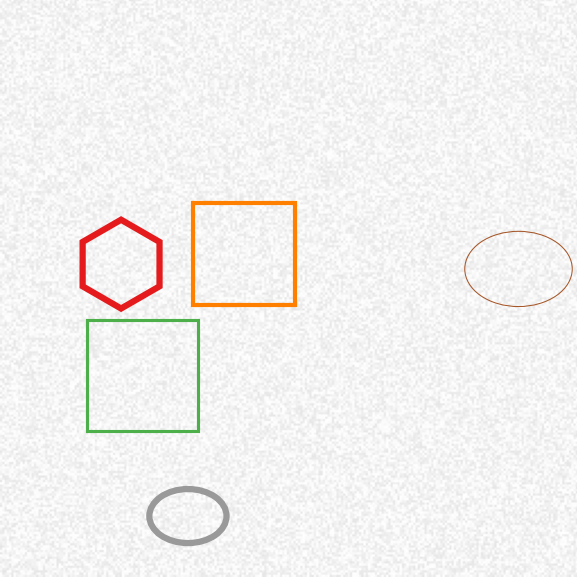[{"shape": "hexagon", "thickness": 3, "radius": 0.38, "center": [0.21, 0.542]}, {"shape": "square", "thickness": 1.5, "radius": 0.48, "center": [0.246, 0.348]}, {"shape": "square", "thickness": 2, "radius": 0.44, "center": [0.423, 0.56]}, {"shape": "oval", "thickness": 0.5, "radius": 0.47, "center": [0.898, 0.533]}, {"shape": "oval", "thickness": 3, "radius": 0.33, "center": [0.325, 0.106]}]